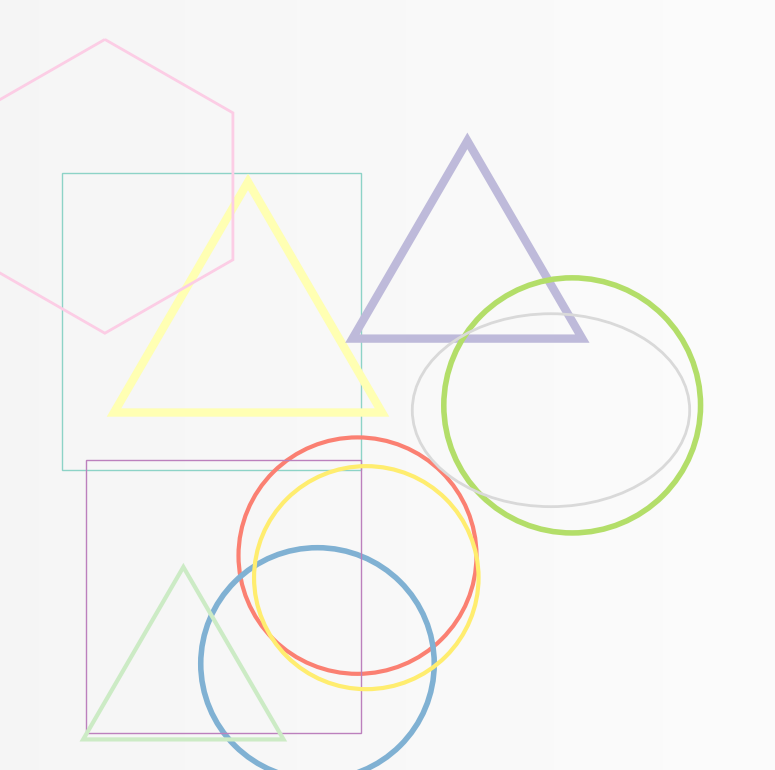[{"shape": "square", "thickness": 0.5, "radius": 0.96, "center": [0.273, 0.583]}, {"shape": "triangle", "thickness": 3, "radius": 1.0, "center": [0.32, 0.564]}, {"shape": "triangle", "thickness": 3, "radius": 0.86, "center": [0.603, 0.646]}, {"shape": "circle", "thickness": 1.5, "radius": 0.77, "center": [0.461, 0.278]}, {"shape": "circle", "thickness": 2, "radius": 0.75, "center": [0.41, 0.138]}, {"shape": "circle", "thickness": 2, "radius": 0.83, "center": [0.738, 0.474]}, {"shape": "hexagon", "thickness": 1, "radius": 0.95, "center": [0.135, 0.758]}, {"shape": "oval", "thickness": 1, "radius": 0.89, "center": [0.711, 0.467]}, {"shape": "square", "thickness": 0.5, "radius": 0.89, "center": [0.289, 0.225]}, {"shape": "triangle", "thickness": 1.5, "radius": 0.75, "center": [0.237, 0.114]}, {"shape": "circle", "thickness": 1.5, "radius": 0.72, "center": [0.473, 0.25]}]